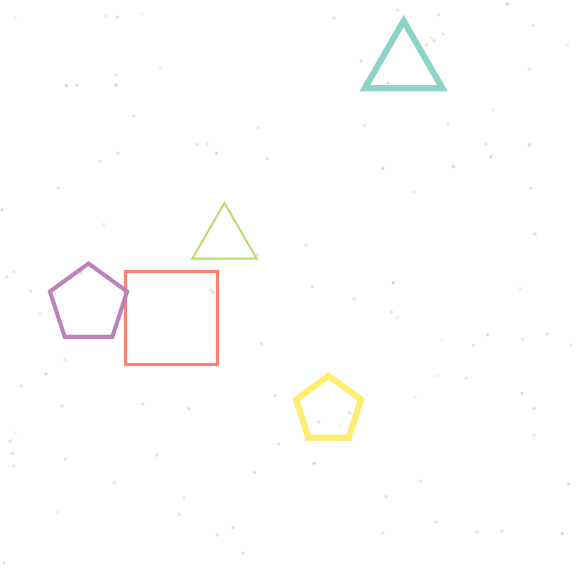[{"shape": "triangle", "thickness": 3, "radius": 0.39, "center": [0.699, 0.885]}, {"shape": "square", "thickness": 1.5, "radius": 0.4, "center": [0.296, 0.45]}, {"shape": "triangle", "thickness": 1, "radius": 0.32, "center": [0.389, 0.583]}, {"shape": "pentagon", "thickness": 2, "radius": 0.35, "center": [0.153, 0.473]}, {"shape": "pentagon", "thickness": 3, "radius": 0.3, "center": [0.569, 0.289]}]